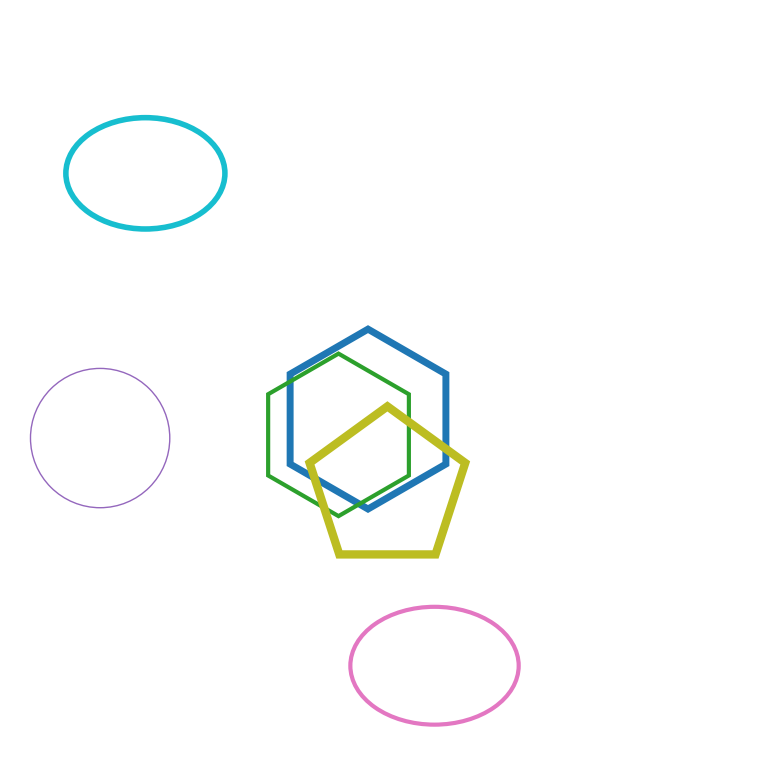[{"shape": "hexagon", "thickness": 2.5, "radius": 0.58, "center": [0.478, 0.456]}, {"shape": "hexagon", "thickness": 1.5, "radius": 0.53, "center": [0.44, 0.435]}, {"shape": "circle", "thickness": 0.5, "radius": 0.45, "center": [0.13, 0.431]}, {"shape": "oval", "thickness": 1.5, "radius": 0.55, "center": [0.564, 0.135]}, {"shape": "pentagon", "thickness": 3, "radius": 0.53, "center": [0.503, 0.366]}, {"shape": "oval", "thickness": 2, "radius": 0.52, "center": [0.189, 0.775]}]